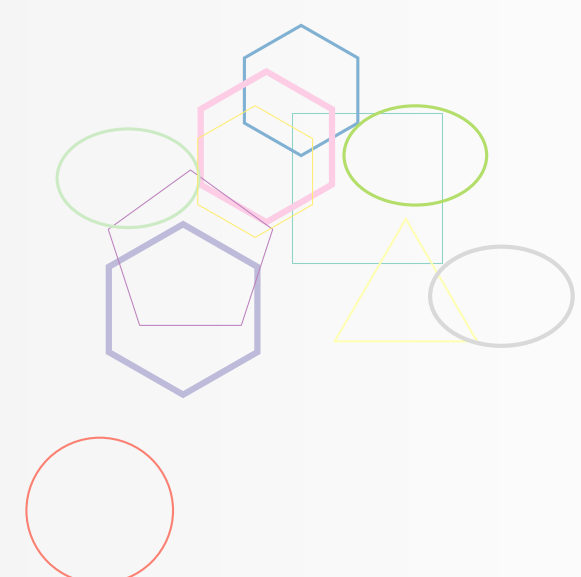[{"shape": "square", "thickness": 0.5, "radius": 0.65, "center": [0.632, 0.673]}, {"shape": "triangle", "thickness": 1, "radius": 0.71, "center": [0.698, 0.479]}, {"shape": "hexagon", "thickness": 3, "radius": 0.74, "center": [0.315, 0.463]}, {"shape": "circle", "thickness": 1, "radius": 0.63, "center": [0.172, 0.115]}, {"shape": "hexagon", "thickness": 1.5, "radius": 0.56, "center": [0.518, 0.842]}, {"shape": "oval", "thickness": 1.5, "radius": 0.61, "center": [0.715, 0.73]}, {"shape": "hexagon", "thickness": 3, "radius": 0.65, "center": [0.458, 0.745]}, {"shape": "oval", "thickness": 2, "radius": 0.61, "center": [0.863, 0.486]}, {"shape": "pentagon", "thickness": 0.5, "radius": 0.74, "center": [0.328, 0.556]}, {"shape": "oval", "thickness": 1.5, "radius": 0.61, "center": [0.22, 0.69]}, {"shape": "hexagon", "thickness": 0.5, "radius": 0.57, "center": [0.439, 0.702]}]